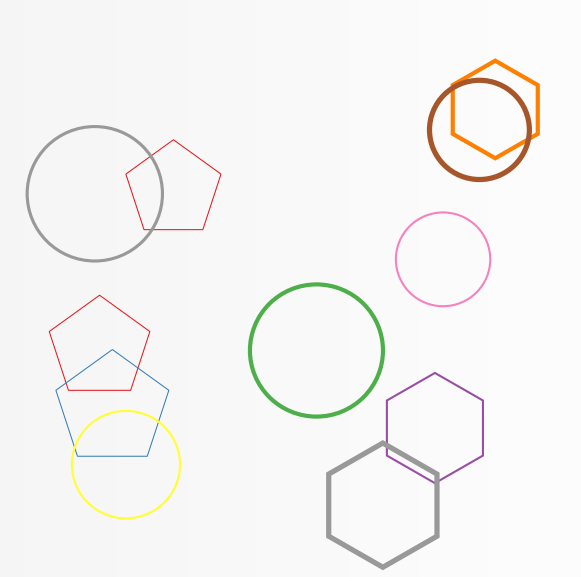[{"shape": "pentagon", "thickness": 0.5, "radius": 0.43, "center": [0.298, 0.671]}, {"shape": "pentagon", "thickness": 0.5, "radius": 0.46, "center": [0.171, 0.397]}, {"shape": "pentagon", "thickness": 0.5, "radius": 0.51, "center": [0.193, 0.292]}, {"shape": "circle", "thickness": 2, "radius": 0.57, "center": [0.544, 0.392]}, {"shape": "hexagon", "thickness": 1, "radius": 0.48, "center": [0.748, 0.258]}, {"shape": "hexagon", "thickness": 2, "radius": 0.42, "center": [0.852, 0.81]}, {"shape": "circle", "thickness": 1, "radius": 0.47, "center": [0.217, 0.195]}, {"shape": "circle", "thickness": 2.5, "radius": 0.43, "center": [0.825, 0.774]}, {"shape": "circle", "thickness": 1, "radius": 0.41, "center": [0.762, 0.55]}, {"shape": "hexagon", "thickness": 2.5, "radius": 0.54, "center": [0.659, 0.124]}, {"shape": "circle", "thickness": 1.5, "radius": 0.58, "center": [0.163, 0.664]}]